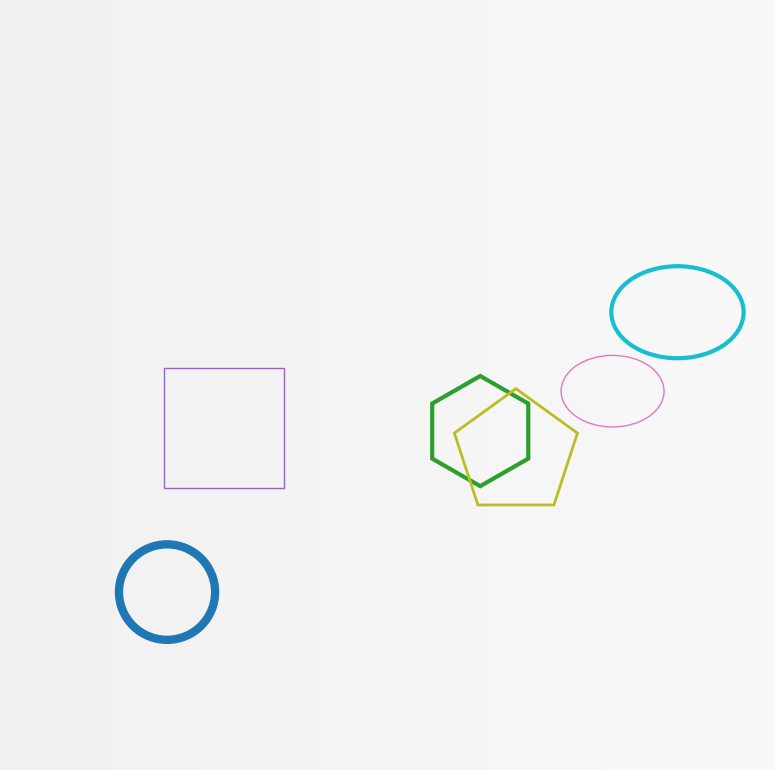[{"shape": "circle", "thickness": 3, "radius": 0.31, "center": [0.216, 0.231]}, {"shape": "hexagon", "thickness": 1.5, "radius": 0.36, "center": [0.62, 0.44]}, {"shape": "square", "thickness": 0.5, "radius": 0.39, "center": [0.289, 0.444]}, {"shape": "oval", "thickness": 0.5, "radius": 0.33, "center": [0.79, 0.492]}, {"shape": "pentagon", "thickness": 1, "radius": 0.42, "center": [0.666, 0.412]}, {"shape": "oval", "thickness": 1.5, "radius": 0.43, "center": [0.874, 0.595]}]